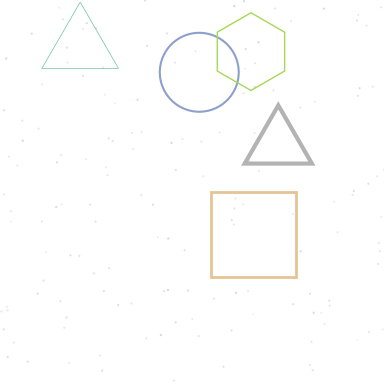[{"shape": "triangle", "thickness": 0.5, "radius": 0.58, "center": [0.208, 0.88]}, {"shape": "circle", "thickness": 1.5, "radius": 0.51, "center": [0.518, 0.812]}, {"shape": "hexagon", "thickness": 1, "radius": 0.5, "center": [0.652, 0.866]}, {"shape": "square", "thickness": 2, "radius": 0.55, "center": [0.657, 0.391]}, {"shape": "triangle", "thickness": 3, "radius": 0.5, "center": [0.723, 0.626]}]